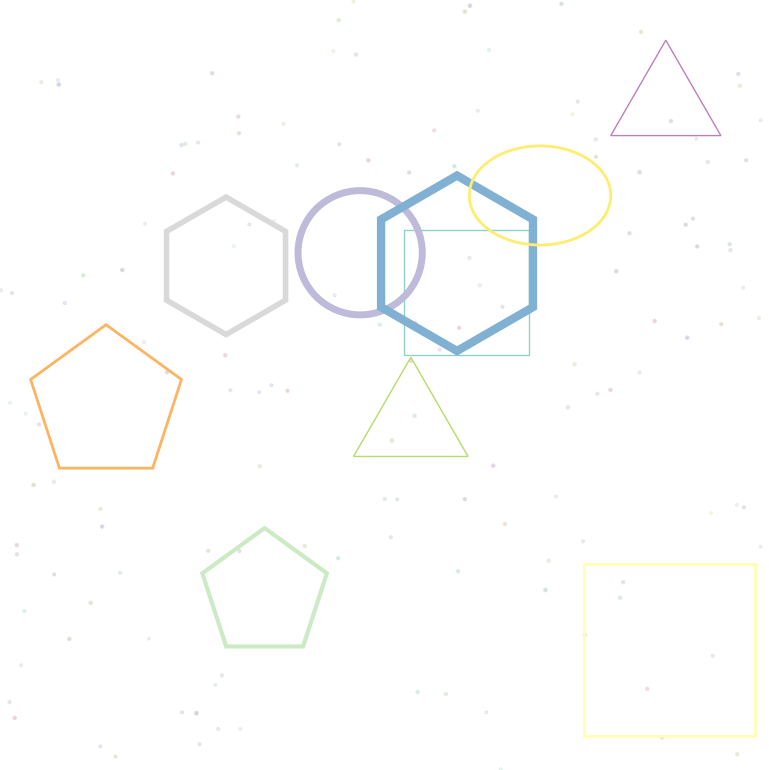[{"shape": "square", "thickness": 0.5, "radius": 0.41, "center": [0.605, 0.62]}, {"shape": "square", "thickness": 1, "radius": 0.56, "center": [0.869, 0.156]}, {"shape": "circle", "thickness": 2.5, "radius": 0.4, "center": [0.468, 0.672]}, {"shape": "hexagon", "thickness": 3, "radius": 0.57, "center": [0.594, 0.658]}, {"shape": "pentagon", "thickness": 1, "radius": 0.52, "center": [0.138, 0.475]}, {"shape": "triangle", "thickness": 0.5, "radius": 0.43, "center": [0.534, 0.45]}, {"shape": "hexagon", "thickness": 2, "radius": 0.45, "center": [0.294, 0.655]}, {"shape": "triangle", "thickness": 0.5, "radius": 0.41, "center": [0.865, 0.865]}, {"shape": "pentagon", "thickness": 1.5, "radius": 0.43, "center": [0.344, 0.229]}, {"shape": "oval", "thickness": 1, "radius": 0.46, "center": [0.701, 0.746]}]